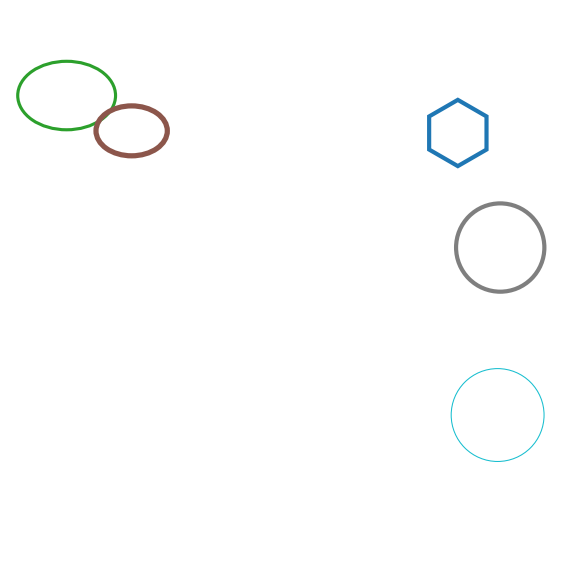[{"shape": "hexagon", "thickness": 2, "radius": 0.29, "center": [0.793, 0.769]}, {"shape": "oval", "thickness": 1.5, "radius": 0.42, "center": [0.115, 0.834]}, {"shape": "oval", "thickness": 2.5, "radius": 0.31, "center": [0.228, 0.773]}, {"shape": "circle", "thickness": 2, "radius": 0.38, "center": [0.866, 0.57]}, {"shape": "circle", "thickness": 0.5, "radius": 0.4, "center": [0.862, 0.28]}]